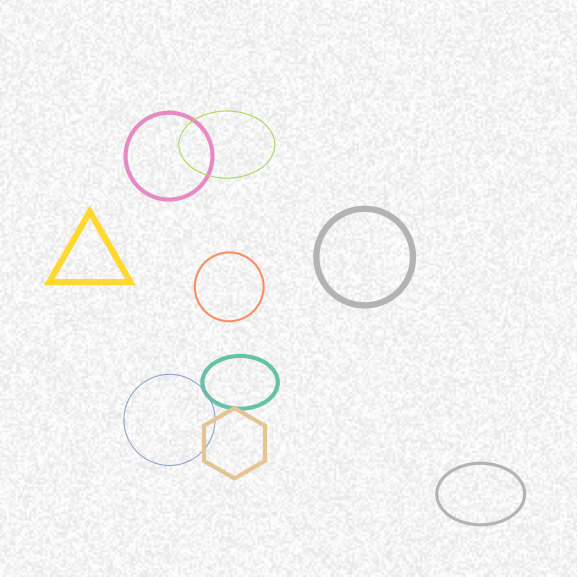[{"shape": "oval", "thickness": 2, "radius": 0.33, "center": [0.416, 0.337]}, {"shape": "circle", "thickness": 1, "radius": 0.3, "center": [0.397, 0.502]}, {"shape": "circle", "thickness": 0.5, "radius": 0.39, "center": [0.293, 0.272]}, {"shape": "circle", "thickness": 2, "radius": 0.38, "center": [0.293, 0.729]}, {"shape": "oval", "thickness": 0.5, "radius": 0.42, "center": [0.393, 0.749]}, {"shape": "triangle", "thickness": 3, "radius": 0.41, "center": [0.156, 0.551]}, {"shape": "hexagon", "thickness": 2, "radius": 0.3, "center": [0.406, 0.232]}, {"shape": "circle", "thickness": 3, "radius": 0.42, "center": [0.631, 0.554]}, {"shape": "oval", "thickness": 1.5, "radius": 0.38, "center": [0.832, 0.144]}]